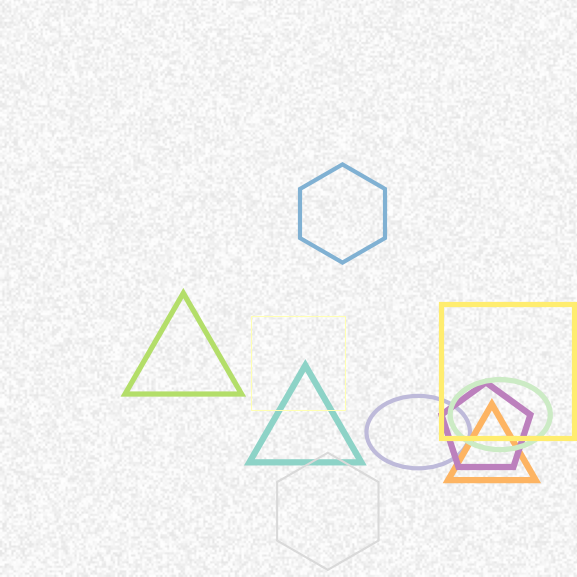[{"shape": "triangle", "thickness": 3, "radius": 0.56, "center": [0.529, 0.255]}, {"shape": "square", "thickness": 0.5, "radius": 0.41, "center": [0.516, 0.37]}, {"shape": "oval", "thickness": 2, "radius": 0.45, "center": [0.724, 0.251]}, {"shape": "hexagon", "thickness": 2, "radius": 0.43, "center": [0.593, 0.629]}, {"shape": "triangle", "thickness": 3, "radius": 0.44, "center": [0.852, 0.212]}, {"shape": "triangle", "thickness": 2.5, "radius": 0.58, "center": [0.317, 0.375]}, {"shape": "hexagon", "thickness": 1, "radius": 0.51, "center": [0.568, 0.114]}, {"shape": "pentagon", "thickness": 3, "radius": 0.4, "center": [0.841, 0.256]}, {"shape": "oval", "thickness": 2.5, "radius": 0.43, "center": [0.866, 0.281]}, {"shape": "square", "thickness": 2.5, "radius": 0.58, "center": [0.879, 0.357]}]